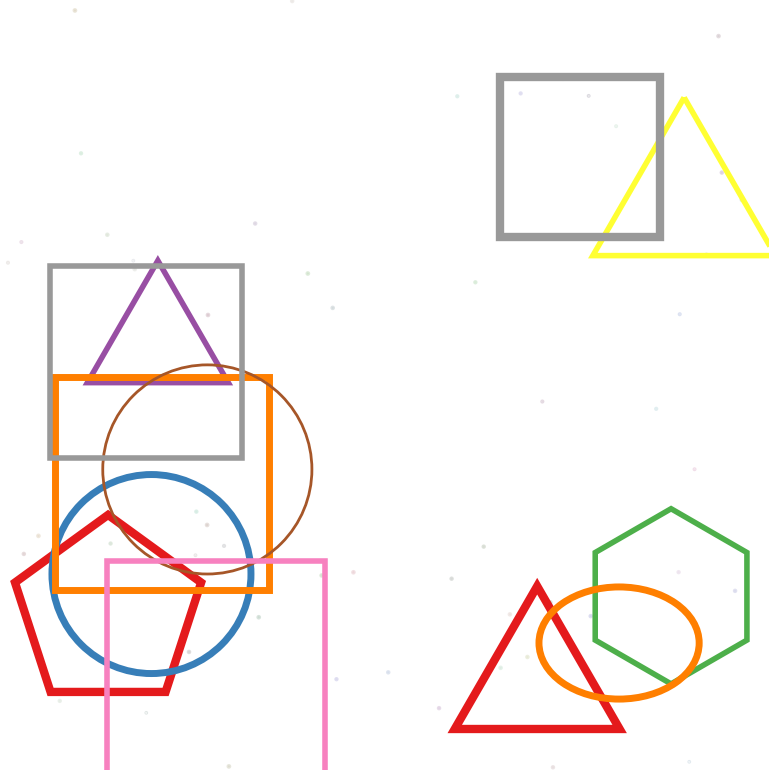[{"shape": "triangle", "thickness": 3, "radius": 0.62, "center": [0.698, 0.115]}, {"shape": "pentagon", "thickness": 3, "radius": 0.64, "center": [0.14, 0.204]}, {"shape": "circle", "thickness": 2.5, "radius": 0.65, "center": [0.197, 0.254]}, {"shape": "hexagon", "thickness": 2, "radius": 0.57, "center": [0.872, 0.226]}, {"shape": "triangle", "thickness": 2, "radius": 0.53, "center": [0.205, 0.556]}, {"shape": "oval", "thickness": 2.5, "radius": 0.52, "center": [0.804, 0.165]}, {"shape": "square", "thickness": 2.5, "radius": 0.69, "center": [0.21, 0.372]}, {"shape": "triangle", "thickness": 2, "radius": 0.68, "center": [0.888, 0.736]}, {"shape": "circle", "thickness": 1, "radius": 0.68, "center": [0.269, 0.39]}, {"shape": "square", "thickness": 2, "radius": 0.71, "center": [0.28, 0.13]}, {"shape": "square", "thickness": 3, "radius": 0.52, "center": [0.753, 0.796]}, {"shape": "square", "thickness": 2, "radius": 0.62, "center": [0.189, 0.53]}]